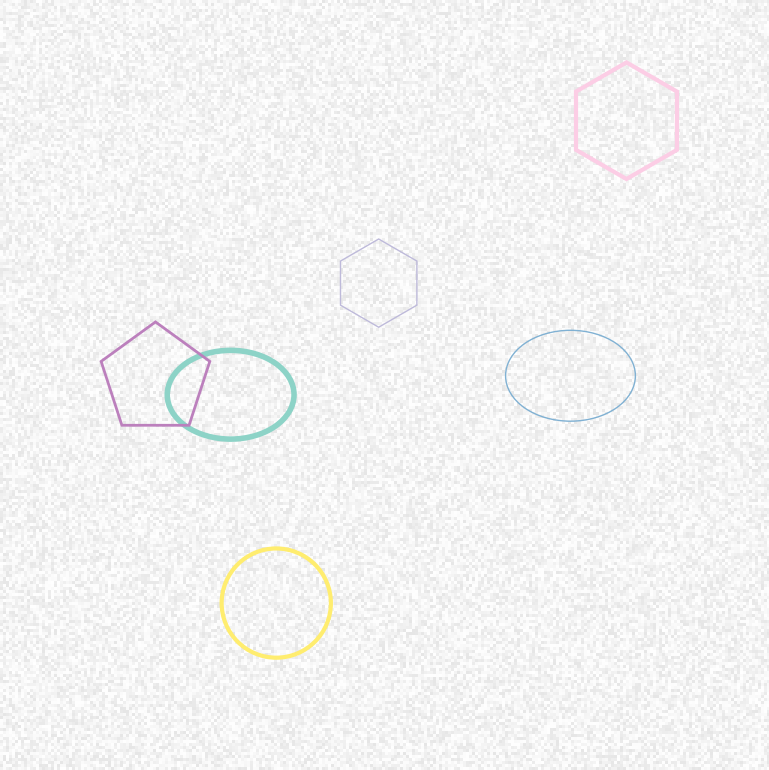[{"shape": "oval", "thickness": 2, "radius": 0.41, "center": [0.3, 0.487]}, {"shape": "hexagon", "thickness": 0.5, "radius": 0.29, "center": [0.492, 0.632]}, {"shape": "oval", "thickness": 0.5, "radius": 0.42, "center": [0.741, 0.512]}, {"shape": "hexagon", "thickness": 1.5, "radius": 0.38, "center": [0.814, 0.843]}, {"shape": "pentagon", "thickness": 1, "radius": 0.37, "center": [0.202, 0.508]}, {"shape": "circle", "thickness": 1.5, "radius": 0.35, "center": [0.359, 0.217]}]